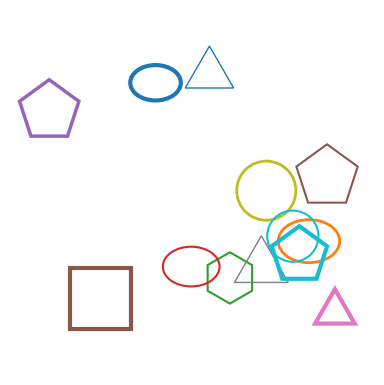[{"shape": "oval", "thickness": 3, "radius": 0.33, "center": [0.404, 0.785]}, {"shape": "triangle", "thickness": 1, "radius": 0.36, "center": [0.544, 0.808]}, {"shape": "oval", "thickness": 2, "radius": 0.4, "center": [0.802, 0.374]}, {"shape": "hexagon", "thickness": 1.5, "radius": 0.33, "center": [0.597, 0.278]}, {"shape": "oval", "thickness": 1.5, "radius": 0.37, "center": [0.497, 0.308]}, {"shape": "pentagon", "thickness": 2.5, "radius": 0.4, "center": [0.128, 0.712]}, {"shape": "square", "thickness": 3, "radius": 0.4, "center": [0.261, 0.224]}, {"shape": "pentagon", "thickness": 1.5, "radius": 0.42, "center": [0.849, 0.541]}, {"shape": "triangle", "thickness": 3, "radius": 0.3, "center": [0.87, 0.189]}, {"shape": "triangle", "thickness": 1, "radius": 0.4, "center": [0.679, 0.307]}, {"shape": "circle", "thickness": 2, "radius": 0.38, "center": [0.692, 0.505]}, {"shape": "pentagon", "thickness": 3, "radius": 0.38, "center": [0.778, 0.337]}, {"shape": "circle", "thickness": 1.5, "radius": 0.33, "center": [0.761, 0.387]}]